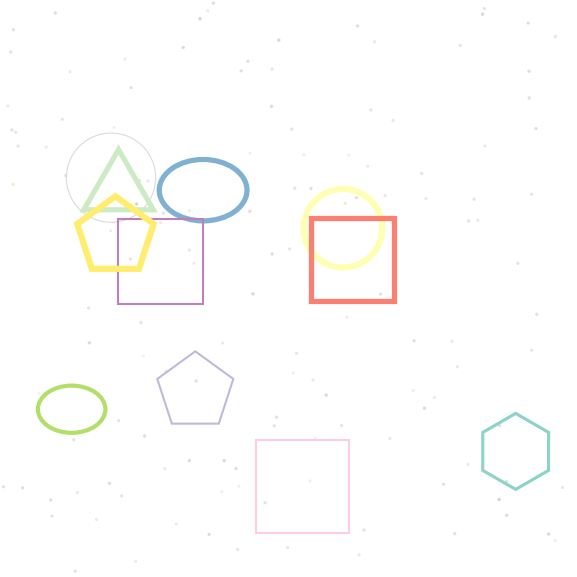[{"shape": "hexagon", "thickness": 1.5, "radius": 0.33, "center": [0.893, 0.217]}, {"shape": "circle", "thickness": 3, "radius": 0.34, "center": [0.594, 0.604]}, {"shape": "pentagon", "thickness": 1, "radius": 0.35, "center": [0.338, 0.322]}, {"shape": "square", "thickness": 2.5, "radius": 0.36, "center": [0.61, 0.549]}, {"shape": "oval", "thickness": 2.5, "radius": 0.38, "center": [0.352, 0.67]}, {"shape": "oval", "thickness": 2, "radius": 0.29, "center": [0.124, 0.291]}, {"shape": "square", "thickness": 1, "radius": 0.4, "center": [0.524, 0.157]}, {"shape": "circle", "thickness": 0.5, "radius": 0.39, "center": [0.192, 0.692]}, {"shape": "square", "thickness": 1, "radius": 0.37, "center": [0.278, 0.547]}, {"shape": "triangle", "thickness": 2.5, "radius": 0.35, "center": [0.205, 0.671]}, {"shape": "pentagon", "thickness": 3, "radius": 0.35, "center": [0.2, 0.59]}]